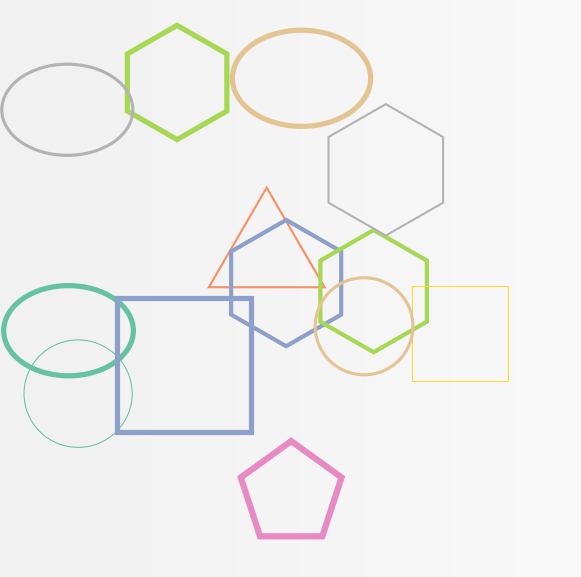[{"shape": "oval", "thickness": 2.5, "radius": 0.56, "center": [0.118, 0.426]}, {"shape": "circle", "thickness": 0.5, "radius": 0.47, "center": [0.134, 0.318]}, {"shape": "triangle", "thickness": 1, "radius": 0.57, "center": [0.459, 0.559]}, {"shape": "hexagon", "thickness": 2, "radius": 0.55, "center": [0.492, 0.509]}, {"shape": "square", "thickness": 2.5, "radius": 0.58, "center": [0.317, 0.367]}, {"shape": "pentagon", "thickness": 3, "radius": 0.46, "center": [0.501, 0.144]}, {"shape": "hexagon", "thickness": 2, "radius": 0.53, "center": [0.643, 0.495]}, {"shape": "hexagon", "thickness": 2.5, "radius": 0.49, "center": [0.305, 0.856]}, {"shape": "square", "thickness": 0.5, "radius": 0.41, "center": [0.791, 0.421]}, {"shape": "oval", "thickness": 2.5, "radius": 0.59, "center": [0.519, 0.864]}, {"shape": "circle", "thickness": 1.5, "radius": 0.42, "center": [0.626, 0.434]}, {"shape": "hexagon", "thickness": 1, "radius": 0.57, "center": [0.664, 0.705]}, {"shape": "oval", "thickness": 1.5, "radius": 0.56, "center": [0.116, 0.809]}]